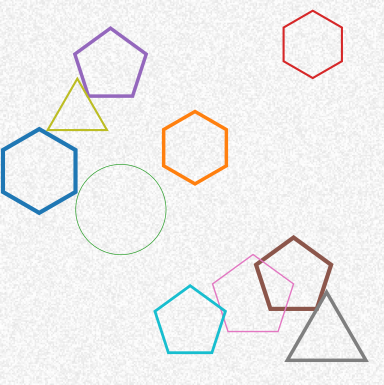[{"shape": "hexagon", "thickness": 3, "radius": 0.54, "center": [0.102, 0.556]}, {"shape": "hexagon", "thickness": 2.5, "radius": 0.47, "center": [0.507, 0.616]}, {"shape": "circle", "thickness": 0.5, "radius": 0.59, "center": [0.314, 0.456]}, {"shape": "hexagon", "thickness": 1.5, "radius": 0.44, "center": [0.812, 0.885]}, {"shape": "pentagon", "thickness": 2.5, "radius": 0.49, "center": [0.287, 0.829]}, {"shape": "pentagon", "thickness": 3, "radius": 0.51, "center": [0.763, 0.281]}, {"shape": "pentagon", "thickness": 1, "radius": 0.55, "center": [0.657, 0.228]}, {"shape": "triangle", "thickness": 2.5, "radius": 0.59, "center": [0.848, 0.123]}, {"shape": "triangle", "thickness": 1.5, "radius": 0.44, "center": [0.201, 0.707]}, {"shape": "pentagon", "thickness": 2, "radius": 0.48, "center": [0.494, 0.162]}]